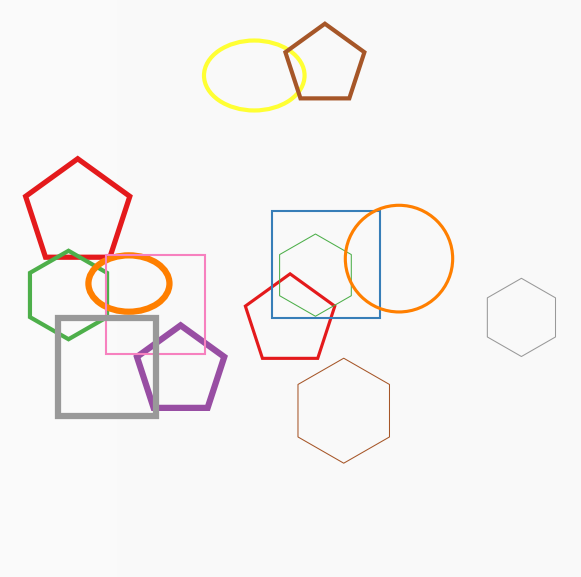[{"shape": "pentagon", "thickness": 2.5, "radius": 0.47, "center": [0.134, 0.63]}, {"shape": "pentagon", "thickness": 1.5, "radius": 0.4, "center": [0.499, 0.444]}, {"shape": "square", "thickness": 1, "radius": 0.46, "center": [0.561, 0.541]}, {"shape": "hexagon", "thickness": 0.5, "radius": 0.36, "center": [0.543, 0.523]}, {"shape": "hexagon", "thickness": 2, "radius": 0.38, "center": [0.118, 0.488]}, {"shape": "pentagon", "thickness": 3, "radius": 0.39, "center": [0.311, 0.357]}, {"shape": "circle", "thickness": 1.5, "radius": 0.46, "center": [0.686, 0.551]}, {"shape": "oval", "thickness": 3, "radius": 0.35, "center": [0.222, 0.508]}, {"shape": "oval", "thickness": 2, "radius": 0.43, "center": [0.437, 0.868]}, {"shape": "hexagon", "thickness": 0.5, "radius": 0.45, "center": [0.591, 0.288]}, {"shape": "pentagon", "thickness": 2, "radius": 0.36, "center": [0.559, 0.887]}, {"shape": "square", "thickness": 1, "radius": 0.43, "center": [0.268, 0.472]}, {"shape": "hexagon", "thickness": 0.5, "radius": 0.34, "center": [0.897, 0.45]}, {"shape": "square", "thickness": 3, "radius": 0.42, "center": [0.184, 0.364]}]